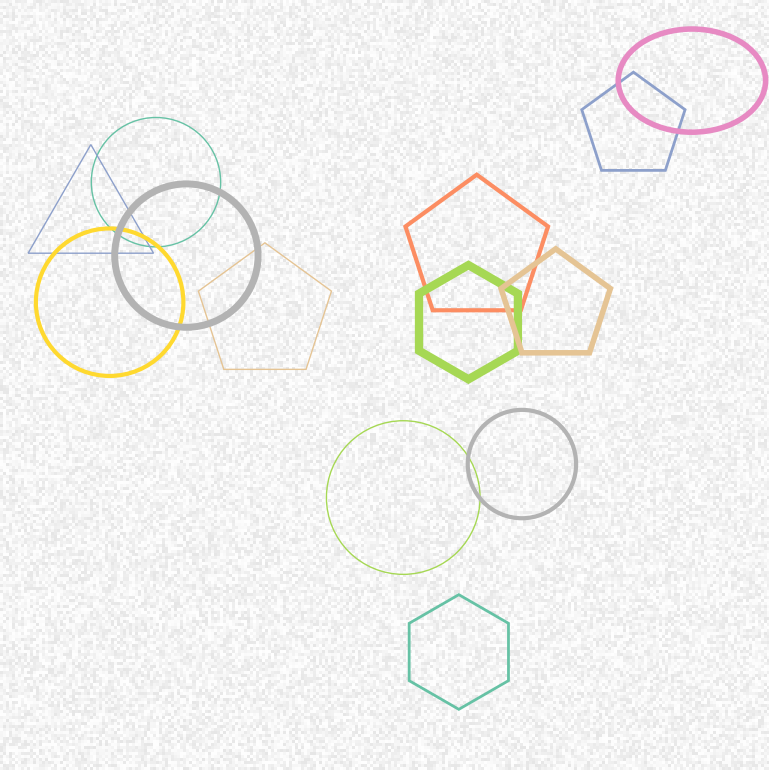[{"shape": "circle", "thickness": 0.5, "radius": 0.42, "center": [0.203, 0.763]}, {"shape": "hexagon", "thickness": 1, "radius": 0.37, "center": [0.596, 0.153]}, {"shape": "pentagon", "thickness": 1.5, "radius": 0.49, "center": [0.619, 0.676]}, {"shape": "triangle", "thickness": 0.5, "radius": 0.47, "center": [0.118, 0.718]}, {"shape": "pentagon", "thickness": 1, "radius": 0.35, "center": [0.823, 0.836]}, {"shape": "oval", "thickness": 2, "radius": 0.48, "center": [0.899, 0.895]}, {"shape": "hexagon", "thickness": 3, "radius": 0.37, "center": [0.608, 0.582]}, {"shape": "circle", "thickness": 0.5, "radius": 0.5, "center": [0.524, 0.354]}, {"shape": "circle", "thickness": 1.5, "radius": 0.48, "center": [0.142, 0.608]}, {"shape": "pentagon", "thickness": 0.5, "radius": 0.45, "center": [0.344, 0.594]}, {"shape": "pentagon", "thickness": 2, "radius": 0.37, "center": [0.722, 0.602]}, {"shape": "circle", "thickness": 2.5, "radius": 0.47, "center": [0.242, 0.668]}, {"shape": "circle", "thickness": 1.5, "radius": 0.35, "center": [0.678, 0.397]}]